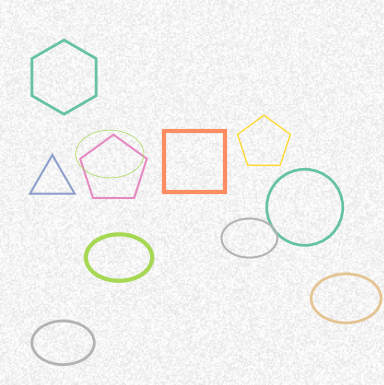[{"shape": "hexagon", "thickness": 2, "radius": 0.48, "center": [0.166, 0.8]}, {"shape": "circle", "thickness": 2, "radius": 0.49, "center": [0.792, 0.462]}, {"shape": "square", "thickness": 3, "radius": 0.4, "center": [0.506, 0.581]}, {"shape": "triangle", "thickness": 1.5, "radius": 0.34, "center": [0.136, 0.53]}, {"shape": "pentagon", "thickness": 1.5, "radius": 0.45, "center": [0.295, 0.559]}, {"shape": "oval", "thickness": 0.5, "radius": 0.44, "center": [0.285, 0.6]}, {"shape": "oval", "thickness": 3, "radius": 0.43, "center": [0.309, 0.331]}, {"shape": "pentagon", "thickness": 1, "radius": 0.36, "center": [0.686, 0.629]}, {"shape": "oval", "thickness": 2, "radius": 0.45, "center": [0.899, 0.225]}, {"shape": "oval", "thickness": 2, "radius": 0.41, "center": [0.164, 0.11]}, {"shape": "oval", "thickness": 1.5, "radius": 0.36, "center": [0.648, 0.382]}]